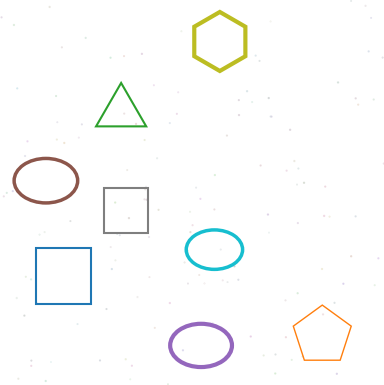[{"shape": "square", "thickness": 1.5, "radius": 0.36, "center": [0.166, 0.283]}, {"shape": "pentagon", "thickness": 1, "radius": 0.4, "center": [0.837, 0.128]}, {"shape": "triangle", "thickness": 1.5, "radius": 0.38, "center": [0.315, 0.709]}, {"shape": "oval", "thickness": 3, "radius": 0.4, "center": [0.522, 0.103]}, {"shape": "oval", "thickness": 2.5, "radius": 0.41, "center": [0.119, 0.531]}, {"shape": "square", "thickness": 1.5, "radius": 0.29, "center": [0.328, 0.453]}, {"shape": "hexagon", "thickness": 3, "radius": 0.38, "center": [0.571, 0.892]}, {"shape": "oval", "thickness": 2.5, "radius": 0.37, "center": [0.557, 0.352]}]